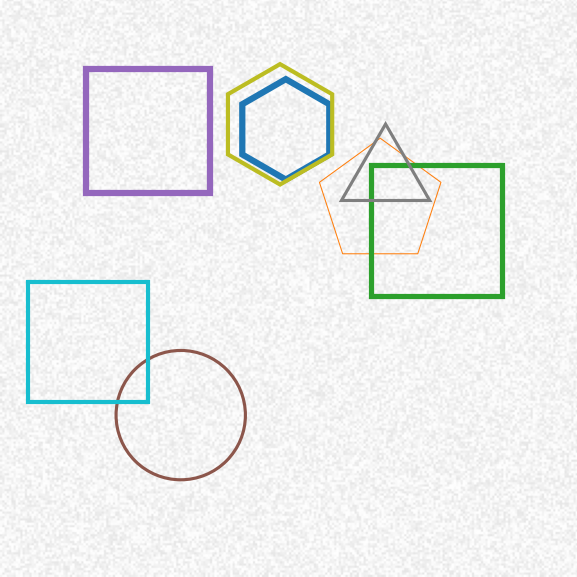[{"shape": "hexagon", "thickness": 3, "radius": 0.43, "center": [0.495, 0.775]}, {"shape": "pentagon", "thickness": 0.5, "radius": 0.55, "center": [0.658, 0.649]}, {"shape": "square", "thickness": 2.5, "radius": 0.57, "center": [0.755, 0.6]}, {"shape": "square", "thickness": 3, "radius": 0.54, "center": [0.256, 0.772]}, {"shape": "circle", "thickness": 1.5, "radius": 0.56, "center": [0.313, 0.28]}, {"shape": "triangle", "thickness": 1.5, "radius": 0.44, "center": [0.668, 0.696]}, {"shape": "hexagon", "thickness": 2, "radius": 0.52, "center": [0.485, 0.784]}, {"shape": "square", "thickness": 2, "radius": 0.52, "center": [0.152, 0.407]}]